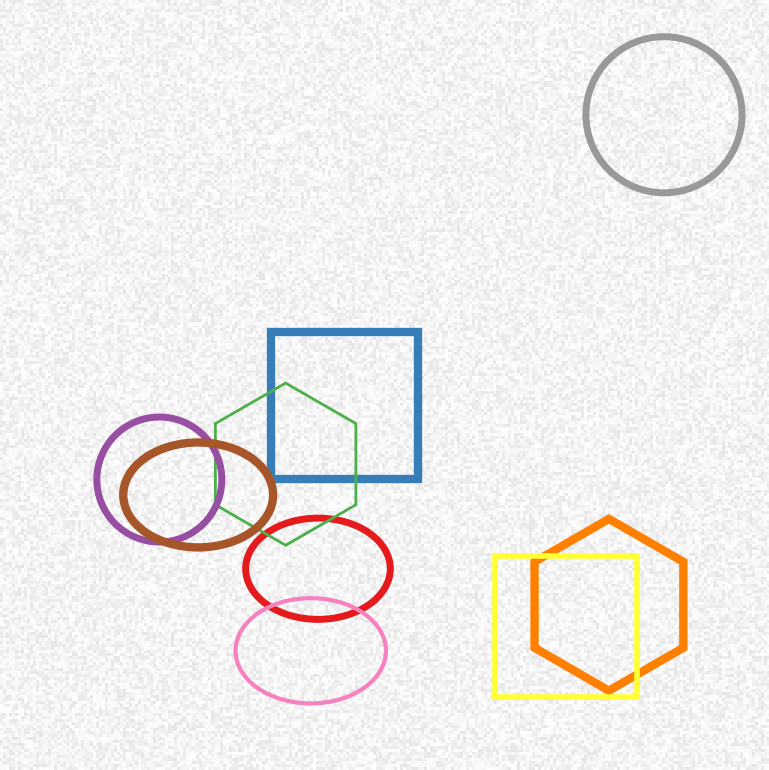[{"shape": "oval", "thickness": 2.5, "radius": 0.47, "center": [0.413, 0.261]}, {"shape": "square", "thickness": 3, "radius": 0.48, "center": [0.448, 0.473]}, {"shape": "hexagon", "thickness": 1, "radius": 0.53, "center": [0.371, 0.397]}, {"shape": "circle", "thickness": 2.5, "radius": 0.41, "center": [0.207, 0.377]}, {"shape": "hexagon", "thickness": 3, "radius": 0.56, "center": [0.791, 0.215]}, {"shape": "square", "thickness": 2, "radius": 0.46, "center": [0.735, 0.186]}, {"shape": "oval", "thickness": 3, "radius": 0.49, "center": [0.257, 0.357]}, {"shape": "oval", "thickness": 1.5, "radius": 0.49, "center": [0.404, 0.155]}, {"shape": "circle", "thickness": 2.5, "radius": 0.51, "center": [0.862, 0.851]}]